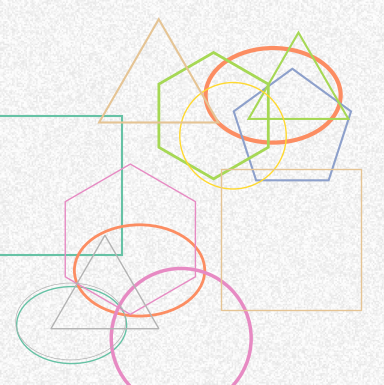[{"shape": "oval", "thickness": 1, "radius": 0.71, "center": [0.186, 0.156]}, {"shape": "square", "thickness": 1.5, "radius": 0.91, "center": [0.135, 0.519]}, {"shape": "oval", "thickness": 2, "radius": 0.85, "center": [0.362, 0.298]}, {"shape": "oval", "thickness": 3, "radius": 0.88, "center": [0.709, 0.752]}, {"shape": "pentagon", "thickness": 1.5, "radius": 0.8, "center": [0.759, 0.661]}, {"shape": "circle", "thickness": 2.5, "radius": 0.91, "center": [0.471, 0.121]}, {"shape": "hexagon", "thickness": 1, "radius": 0.98, "center": [0.338, 0.379]}, {"shape": "triangle", "thickness": 1.5, "radius": 0.75, "center": [0.775, 0.766]}, {"shape": "hexagon", "thickness": 2, "radius": 0.82, "center": [0.555, 0.699]}, {"shape": "circle", "thickness": 1, "radius": 0.69, "center": [0.605, 0.647]}, {"shape": "triangle", "thickness": 1.5, "radius": 0.89, "center": [0.412, 0.771]}, {"shape": "square", "thickness": 1, "radius": 0.91, "center": [0.755, 0.378]}, {"shape": "triangle", "thickness": 1, "radius": 0.81, "center": [0.273, 0.227]}, {"shape": "oval", "thickness": 0.5, "radius": 0.71, "center": [0.183, 0.165]}]